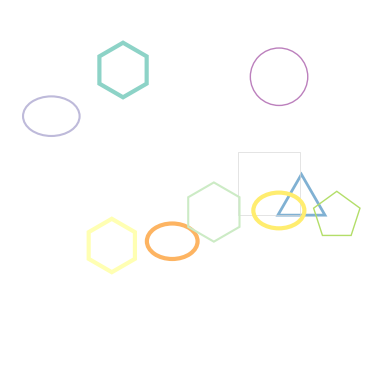[{"shape": "hexagon", "thickness": 3, "radius": 0.35, "center": [0.32, 0.818]}, {"shape": "hexagon", "thickness": 3, "radius": 0.35, "center": [0.29, 0.362]}, {"shape": "oval", "thickness": 1.5, "radius": 0.37, "center": [0.133, 0.698]}, {"shape": "triangle", "thickness": 2, "radius": 0.35, "center": [0.783, 0.476]}, {"shape": "oval", "thickness": 3, "radius": 0.33, "center": [0.447, 0.373]}, {"shape": "pentagon", "thickness": 1, "radius": 0.32, "center": [0.875, 0.44]}, {"shape": "square", "thickness": 0.5, "radius": 0.4, "center": [0.698, 0.524]}, {"shape": "circle", "thickness": 1, "radius": 0.37, "center": [0.725, 0.801]}, {"shape": "hexagon", "thickness": 1.5, "radius": 0.38, "center": [0.555, 0.449]}, {"shape": "oval", "thickness": 3, "radius": 0.33, "center": [0.724, 0.453]}]